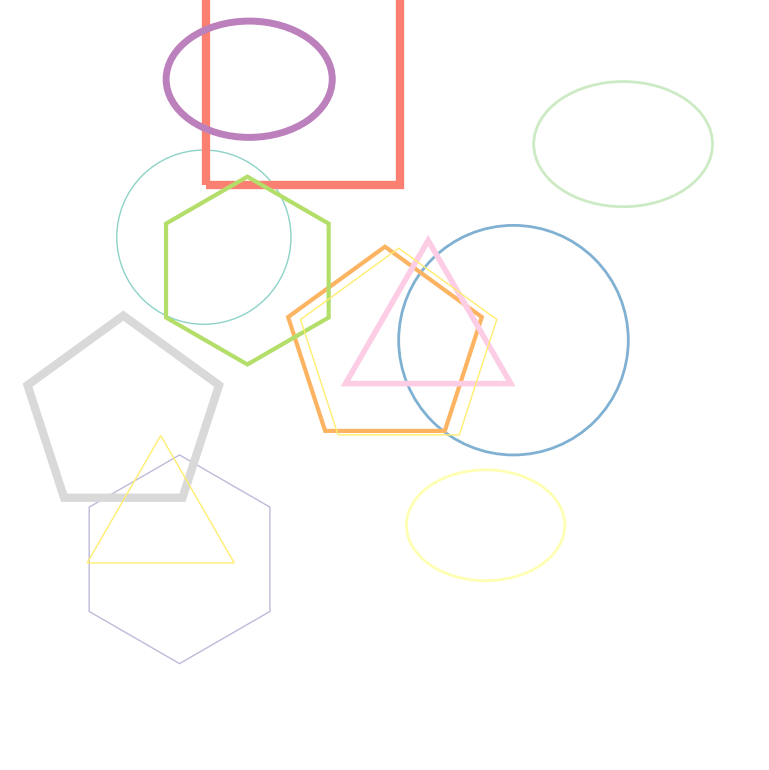[{"shape": "circle", "thickness": 0.5, "radius": 0.57, "center": [0.265, 0.692]}, {"shape": "oval", "thickness": 1, "radius": 0.51, "center": [0.631, 0.318]}, {"shape": "hexagon", "thickness": 0.5, "radius": 0.68, "center": [0.233, 0.274]}, {"shape": "square", "thickness": 3, "radius": 0.63, "center": [0.393, 0.887]}, {"shape": "circle", "thickness": 1, "radius": 0.75, "center": [0.667, 0.558]}, {"shape": "pentagon", "thickness": 1.5, "radius": 0.66, "center": [0.5, 0.547]}, {"shape": "hexagon", "thickness": 1.5, "radius": 0.61, "center": [0.321, 0.649]}, {"shape": "triangle", "thickness": 2, "radius": 0.62, "center": [0.556, 0.564]}, {"shape": "pentagon", "thickness": 3, "radius": 0.65, "center": [0.16, 0.459]}, {"shape": "oval", "thickness": 2.5, "radius": 0.54, "center": [0.324, 0.897]}, {"shape": "oval", "thickness": 1, "radius": 0.58, "center": [0.809, 0.813]}, {"shape": "triangle", "thickness": 0.5, "radius": 0.55, "center": [0.209, 0.324]}, {"shape": "pentagon", "thickness": 0.5, "radius": 0.67, "center": [0.518, 0.544]}]